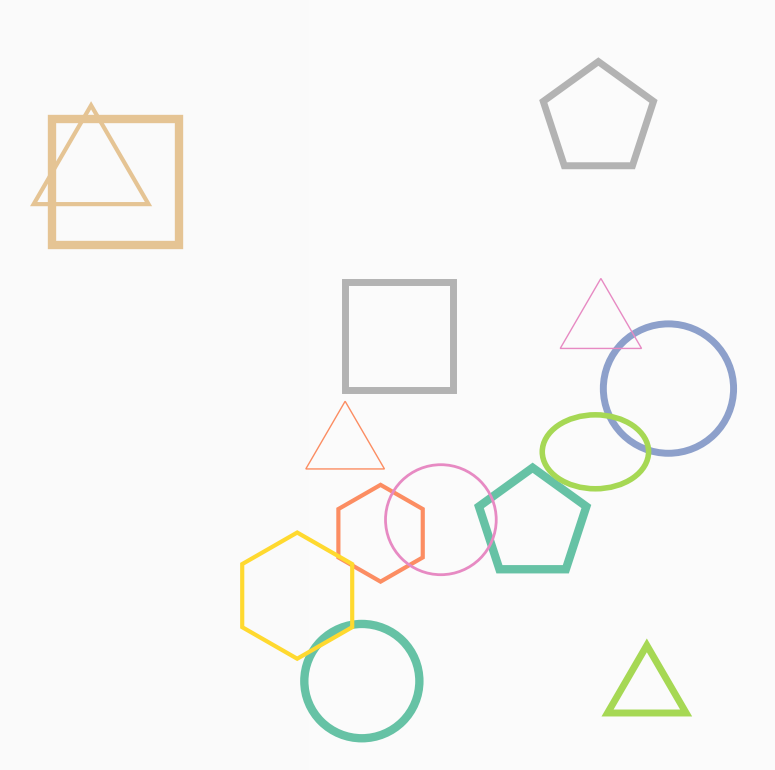[{"shape": "circle", "thickness": 3, "radius": 0.37, "center": [0.467, 0.115]}, {"shape": "pentagon", "thickness": 3, "radius": 0.36, "center": [0.687, 0.32]}, {"shape": "hexagon", "thickness": 1.5, "radius": 0.31, "center": [0.491, 0.307]}, {"shape": "triangle", "thickness": 0.5, "radius": 0.29, "center": [0.445, 0.42]}, {"shape": "circle", "thickness": 2.5, "radius": 0.42, "center": [0.863, 0.495]}, {"shape": "triangle", "thickness": 0.5, "radius": 0.3, "center": [0.775, 0.578]}, {"shape": "circle", "thickness": 1, "radius": 0.36, "center": [0.569, 0.325]}, {"shape": "oval", "thickness": 2, "radius": 0.34, "center": [0.768, 0.413]}, {"shape": "triangle", "thickness": 2.5, "radius": 0.29, "center": [0.835, 0.103]}, {"shape": "hexagon", "thickness": 1.5, "radius": 0.41, "center": [0.384, 0.226]}, {"shape": "triangle", "thickness": 1.5, "radius": 0.43, "center": [0.118, 0.778]}, {"shape": "square", "thickness": 3, "radius": 0.41, "center": [0.149, 0.763]}, {"shape": "square", "thickness": 2.5, "radius": 0.35, "center": [0.514, 0.564]}, {"shape": "pentagon", "thickness": 2.5, "radius": 0.37, "center": [0.772, 0.845]}]